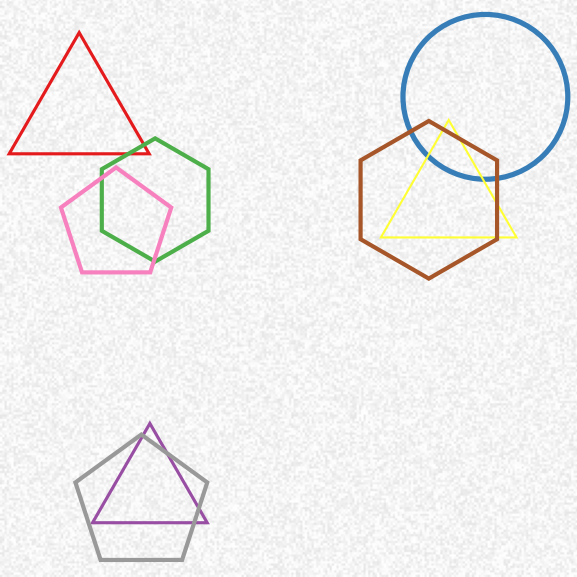[{"shape": "triangle", "thickness": 1.5, "radius": 0.7, "center": [0.137, 0.803]}, {"shape": "circle", "thickness": 2.5, "radius": 0.71, "center": [0.84, 0.831]}, {"shape": "hexagon", "thickness": 2, "radius": 0.53, "center": [0.269, 0.653]}, {"shape": "triangle", "thickness": 1.5, "radius": 0.57, "center": [0.26, 0.151]}, {"shape": "triangle", "thickness": 1, "radius": 0.68, "center": [0.777, 0.656]}, {"shape": "hexagon", "thickness": 2, "radius": 0.68, "center": [0.743, 0.653]}, {"shape": "pentagon", "thickness": 2, "radius": 0.5, "center": [0.201, 0.609]}, {"shape": "pentagon", "thickness": 2, "radius": 0.6, "center": [0.245, 0.127]}]